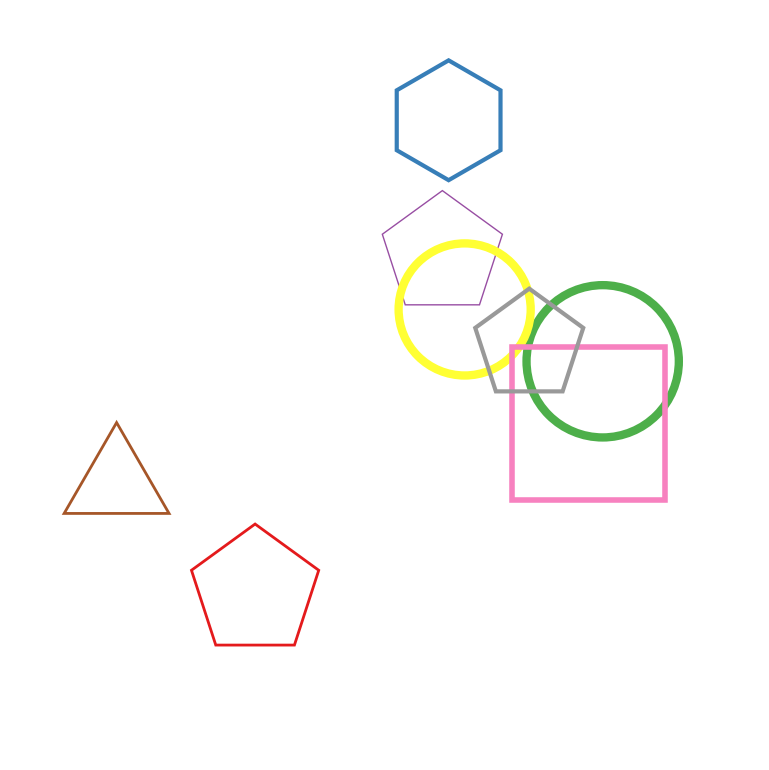[{"shape": "pentagon", "thickness": 1, "radius": 0.43, "center": [0.331, 0.233]}, {"shape": "hexagon", "thickness": 1.5, "radius": 0.39, "center": [0.583, 0.844]}, {"shape": "circle", "thickness": 3, "radius": 0.49, "center": [0.783, 0.531]}, {"shape": "pentagon", "thickness": 0.5, "radius": 0.41, "center": [0.575, 0.67]}, {"shape": "circle", "thickness": 3, "radius": 0.43, "center": [0.603, 0.598]}, {"shape": "triangle", "thickness": 1, "radius": 0.39, "center": [0.151, 0.373]}, {"shape": "square", "thickness": 2, "radius": 0.5, "center": [0.765, 0.45]}, {"shape": "pentagon", "thickness": 1.5, "radius": 0.37, "center": [0.687, 0.551]}]